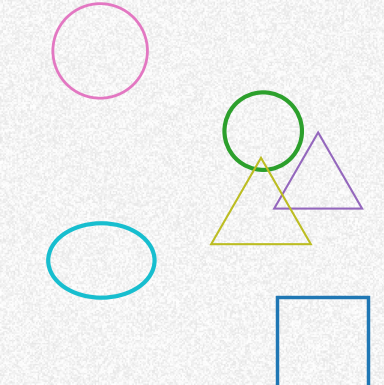[{"shape": "square", "thickness": 2.5, "radius": 0.59, "center": [0.837, 0.111]}, {"shape": "circle", "thickness": 3, "radius": 0.5, "center": [0.684, 0.659]}, {"shape": "triangle", "thickness": 1.5, "radius": 0.66, "center": [0.826, 0.524]}, {"shape": "circle", "thickness": 2, "radius": 0.61, "center": [0.26, 0.868]}, {"shape": "triangle", "thickness": 1.5, "radius": 0.75, "center": [0.678, 0.441]}, {"shape": "oval", "thickness": 3, "radius": 0.69, "center": [0.263, 0.323]}]